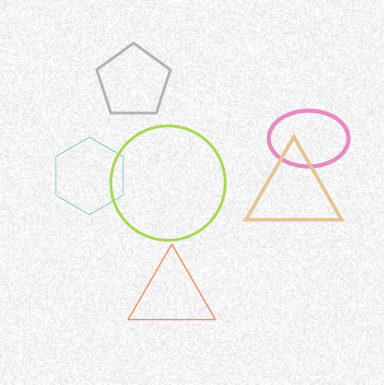[{"shape": "hexagon", "thickness": 0.5, "radius": 0.5, "center": [0.232, 0.543]}, {"shape": "triangle", "thickness": 1, "radius": 0.65, "center": [0.446, 0.235]}, {"shape": "oval", "thickness": 3, "radius": 0.52, "center": [0.802, 0.64]}, {"shape": "circle", "thickness": 2, "radius": 0.74, "center": [0.436, 0.525]}, {"shape": "triangle", "thickness": 2.5, "radius": 0.72, "center": [0.763, 0.501]}, {"shape": "pentagon", "thickness": 2, "radius": 0.5, "center": [0.347, 0.788]}]